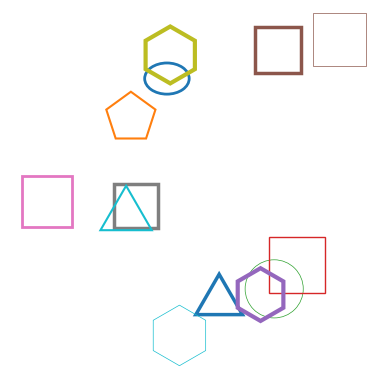[{"shape": "triangle", "thickness": 2.5, "radius": 0.35, "center": [0.569, 0.218]}, {"shape": "oval", "thickness": 2, "radius": 0.29, "center": [0.434, 0.796]}, {"shape": "pentagon", "thickness": 1.5, "radius": 0.34, "center": [0.34, 0.695]}, {"shape": "circle", "thickness": 0.5, "radius": 0.38, "center": [0.712, 0.25]}, {"shape": "square", "thickness": 1, "radius": 0.36, "center": [0.771, 0.312]}, {"shape": "hexagon", "thickness": 3, "radius": 0.34, "center": [0.677, 0.235]}, {"shape": "square", "thickness": 0.5, "radius": 0.34, "center": [0.883, 0.897]}, {"shape": "square", "thickness": 2.5, "radius": 0.3, "center": [0.721, 0.869]}, {"shape": "square", "thickness": 2, "radius": 0.33, "center": [0.121, 0.476]}, {"shape": "square", "thickness": 2.5, "radius": 0.29, "center": [0.353, 0.466]}, {"shape": "hexagon", "thickness": 3, "radius": 0.37, "center": [0.442, 0.857]}, {"shape": "hexagon", "thickness": 0.5, "radius": 0.39, "center": [0.466, 0.129]}, {"shape": "triangle", "thickness": 1.5, "radius": 0.38, "center": [0.328, 0.441]}]